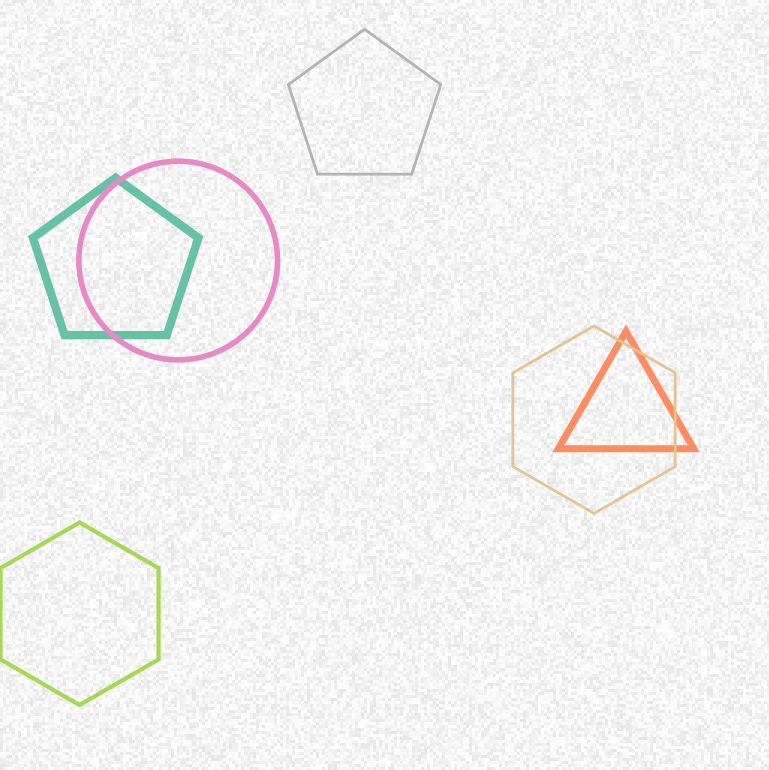[{"shape": "pentagon", "thickness": 3, "radius": 0.56, "center": [0.15, 0.656]}, {"shape": "triangle", "thickness": 2.5, "radius": 0.51, "center": [0.813, 0.468]}, {"shape": "circle", "thickness": 2, "radius": 0.65, "center": [0.231, 0.662]}, {"shape": "hexagon", "thickness": 1.5, "radius": 0.59, "center": [0.103, 0.203]}, {"shape": "hexagon", "thickness": 1, "radius": 0.61, "center": [0.771, 0.455]}, {"shape": "pentagon", "thickness": 1, "radius": 0.52, "center": [0.473, 0.858]}]